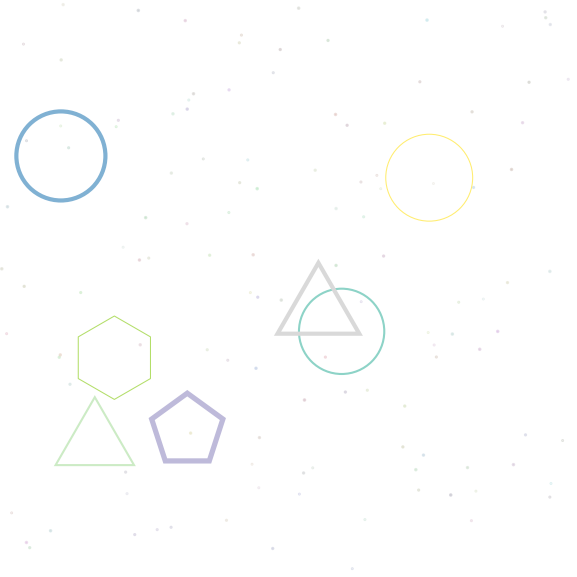[{"shape": "circle", "thickness": 1, "radius": 0.37, "center": [0.592, 0.425]}, {"shape": "pentagon", "thickness": 2.5, "radius": 0.32, "center": [0.324, 0.253]}, {"shape": "circle", "thickness": 2, "radius": 0.39, "center": [0.105, 0.729]}, {"shape": "hexagon", "thickness": 0.5, "radius": 0.36, "center": [0.198, 0.38]}, {"shape": "triangle", "thickness": 2, "radius": 0.41, "center": [0.551, 0.462]}, {"shape": "triangle", "thickness": 1, "radius": 0.39, "center": [0.164, 0.233]}, {"shape": "circle", "thickness": 0.5, "radius": 0.38, "center": [0.743, 0.691]}]